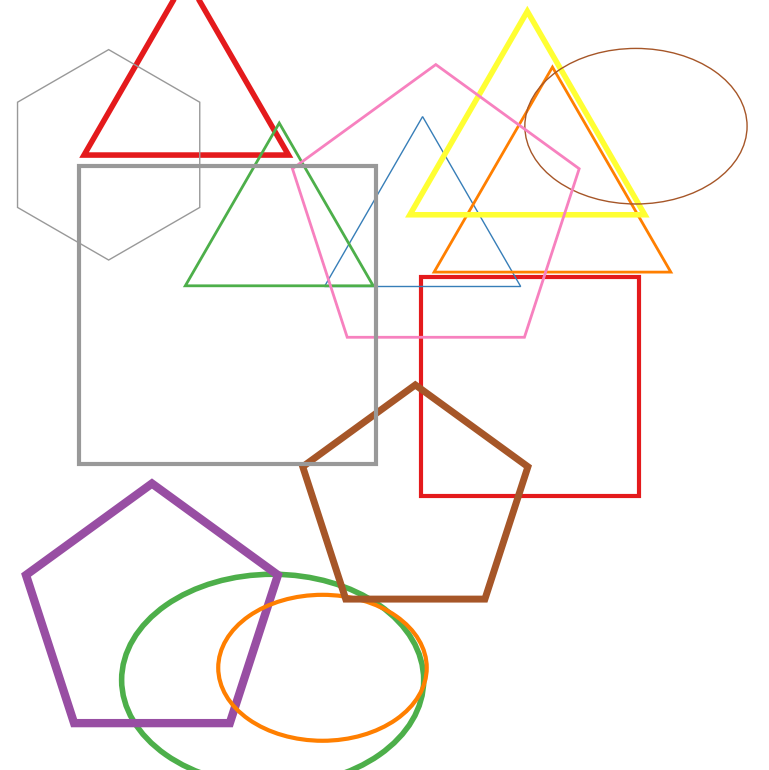[{"shape": "triangle", "thickness": 2, "radius": 0.77, "center": [0.242, 0.875]}, {"shape": "square", "thickness": 1.5, "radius": 0.71, "center": [0.688, 0.498]}, {"shape": "triangle", "thickness": 0.5, "radius": 0.74, "center": [0.549, 0.701]}, {"shape": "triangle", "thickness": 1, "radius": 0.7, "center": [0.363, 0.699]}, {"shape": "oval", "thickness": 2, "radius": 0.98, "center": [0.354, 0.117]}, {"shape": "pentagon", "thickness": 3, "radius": 0.86, "center": [0.197, 0.2]}, {"shape": "triangle", "thickness": 1, "radius": 0.89, "center": [0.717, 0.735]}, {"shape": "oval", "thickness": 1.5, "radius": 0.68, "center": [0.419, 0.133]}, {"shape": "triangle", "thickness": 2, "radius": 0.88, "center": [0.685, 0.809]}, {"shape": "oval", "thickness": 0.5, "radius": 0.72, "center": [0.826, 0.836]}, {"shape": "pentagon", "thickness": 2.5, "radius": 0.77, "center": [0.539, 0.346]}, {"shape": "pentagon", "thickness": 1, "radius": 0.98, "center": [0.566, 0.72]}, {"shape": "hexagon", "thickness": 0.5, "radius": 0.68, "center": [0.141, 0.799]}, {"shape": "square", "thickness": 1.5, "radius": 0.97, "center": [0.295, 0.591]}]